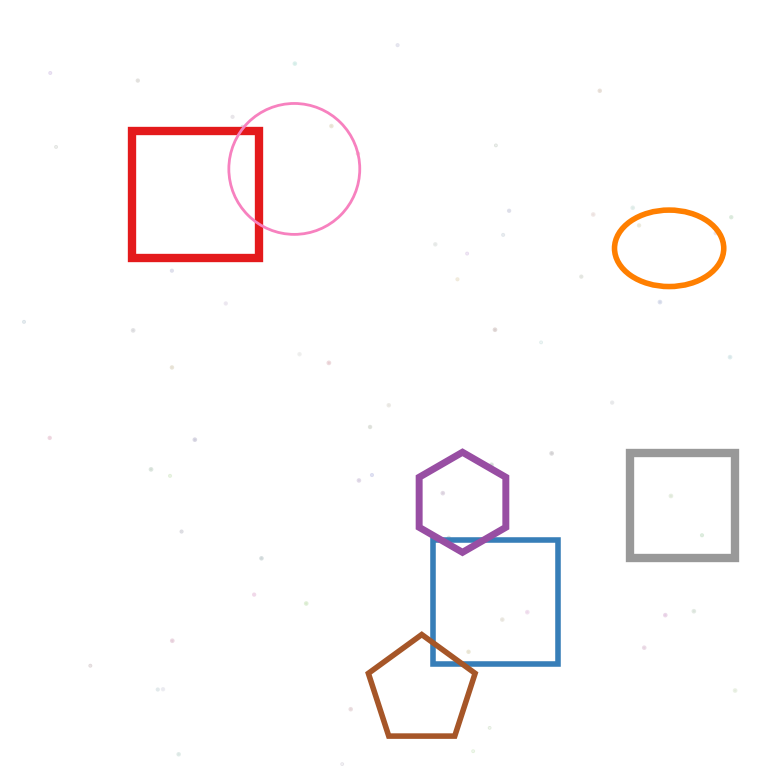[{"shape": "square", "thickness": 3, "radius": 0.41, "center": [0.254, 0.748]}, {"shape": "square", "thickness": 2, "radius": 0.4, "center": [0.644, 0.218]}, {"shape": "hexagon", "thickness": 2.5, "radius": 0.32, "center": [0.601, 0.348]}, {"shape": "oval", "thickness": 2, "radius": 0.35, "center": [0.869, 0.678]}, {"shape": "pentagon", "thickness": 2, "radius": 0.36, "center": [0.548, 0.103]}, {"shape": "circle", "thickness": 1, "radius": 0.43, "center": [0.382, 0.781]}, {"shape": "square", "thickness": 3, "radius": 0.34, "center": [0.886, 0.343]}]